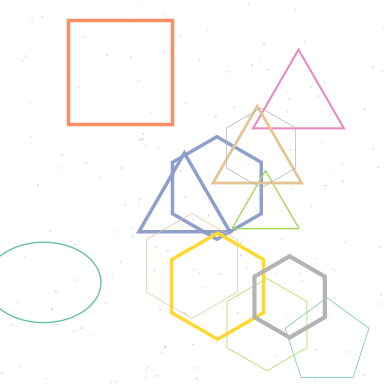[{"shape": "oval", "thickness": 1, "radius": 0.75, "center": [0.113, 0.266]}, {"shape": "pentagon", "thickness": 0.5, "radius": 0.57, "center": [0.85, 0.112]}, {"shape": "square", "thickness": 2.5, "radius": 0.67, "center": [0.311, 0.813]}, {"shape": "hexagon", "thickness": 2.5, "radius": 0.67, "center": [0.563, 0.512]}, {"shape": "triangle", "thickness": 2.5, "radius": 0.68, "center": [0.479, 0.466]}, {"shape": "triangle", "thickness": 1.5, "radius": 0.68, "center": [0.775, 0.735]}, {"shape": "hexagon", "thickness": 0.5, "radius": 0.6, "center": [0.693, 0.157]}, {"shape": "triangle", "thickness": 1, "radius": 0.5, "center": [0.69, 0.456]}, {"shape": "hexagon", "thickness": 2.5, "radius": 0.69, "center": [0.565, 0.257]}, {"shape": "hexagon", "thickness": 0.5, "radius": 0.68, "center": [0.498, 0.309]}, {"shape": "triangle", "thickness": 2, "radius": 0.67, "center": [0.668, 0.591]}, {"shape": "hexagon", "thickness": 3, "radius": 0.53, "center": [0.752, 0.229]}, {"shape": "hexagon", "thickness": 0.5, "radius": 0.52, "center": [0.678, 0.616]}]